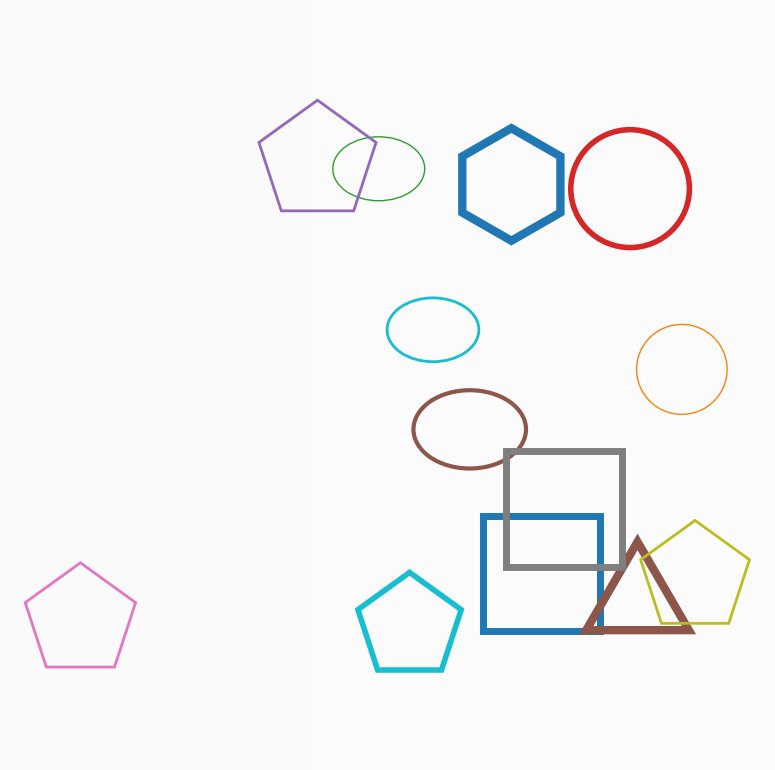[{"shape": "square", "thickness": 2.5, "radius": 0.37, "center": [0.699, 0.255]}, {"shape": "hexagon", "thickness": 3, "radius": 0.37, "center": [0.66, 0.76]}, {"shape": "circle", "thickness": 0.5, "radius": 0.29, "center": [0.88, 0.52]}, {"shape": "oval", "thickness": 0.5, "radius": 0.3, "center": [0.489, 0.781]}, {"shape": "circle", "thickness": 2, "radius": 0.38, "center": [0.813, 0.755]}, {"shape": "pentagon", "thickness": 1, "radius": 0.4, "center": [0.41, 0.79]}, {"shape": "triangle", "thickness": 3, "radius": 0.38, "center": [0.823, 0.22]}, {"shape": "oval", "thickness": 1.5, "radius": 0.36, "center": [0.606, 0.442]}, {"shape": "pentagon", "thickness": 1, "radius": 0.37, "center": [0.104, 0.194]}, {"shape": "square", "thickness": 2.5, "radius": 0.37, "center": [0.727, 0.339]}, {"shape": "pentagon", "thickness": 1, "radius": 0.37, "center": [0.897, 0.25]}, {"shape": "oval", "thickness": 1, "radius": 0.3, "center": [0.559, 0.572]}, {"shape": "pentagon", "thickness": 2, "radius": 0.35, "center": [0.528, 0.187]}]